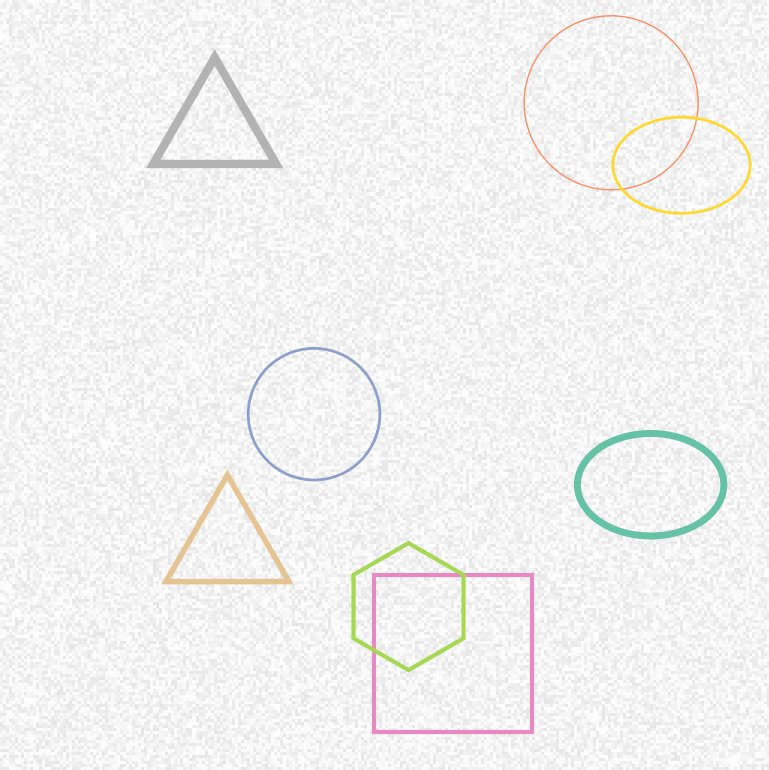[{"shape": "oval", "thickness": 2.5, "radius": 0.48, "center": [0.845, 0.37]}, {"shape": "circle", "thickness": 0.5, "radius": 0.56, "center": [0.794, 0.866]}, {"shape": "circle", "thickness": 1, "radius": 0.43, "center": [0.408, 0.462]}, {"shape": "square", "thickness": 1.5, "radius": 0.51, "center": [0.588, 0.151]}, {"shape": "hexagon", "thickness": 1.5, "radius": 0.41, "center": [0.531, 0.212]}, {"shape": "oval", "thickness": 1, "radius": 0.45, "center": [0.885, 0.785]}, {"shape": "triangle", "thickness": 2, "radius": 0.46, "center": [0.295, 0.291]}, {"shape": "triangle", "thickness": 3, "radius": 0.46, "center": [0.279, 0.833]}]